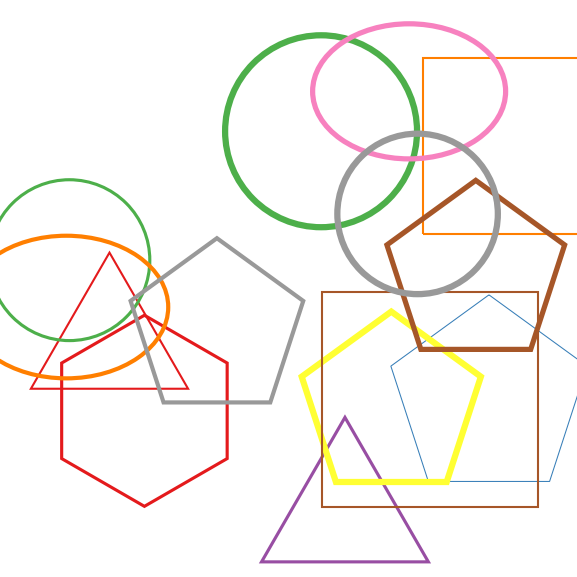[{"shape": "hexagon", "thickness": 1.5, "radius": 0.83, "center": [0.25, 0.288]}, {"shape": "triangle", "thickness": 1, "radius": 0.79, "center": [0.19, 0.405]}, {"shape": "pentagon", "thickness": 0.5, "radius": 0.89, "center": [0.847, 0.31]}, {"shape": "circle", "thickness": 3, "radius": 0.83, "center": [0.556, 0.772]}, {"shape": "circle", "thickness": 1.5, "radius": 0.7, "center": [0.12, 0.549]}, {"shape": "triangle", "thickness": 1.5, "radius": 0.83, "center": [0.597, 0.11]}, {"shape": "oval", "thickness": 2, "radius": 0.88, "center": [0.115, 0.467]}, {"shape": "square", "thickness": 1, "radius": 0.76, "center": [0.884, 0.746]}, {"shape": "pentagon", "thickness": 3, "radius": 0.82, "center": [0.678, 0.296]}, {"shape": "square", "thickness": 1, "radius": 0.93, "center": [0.745, 0.307]}, {"shape": "pentagon", "thickness": 2.5, "radius": 0.81, "center": [0.824, 0.525]}, {"shape": "oval", "thickness": 2.5, "radius": 0.84, "center": [0.708, 0.841]}, {"shape": "circle", "thickness": 3, "radius": 0.69, "center": [0.723, 0.629]}, {"shape": "pentagon", "thickness": 2, "radius": 0.79, "center": [0.376, 0.429]}]